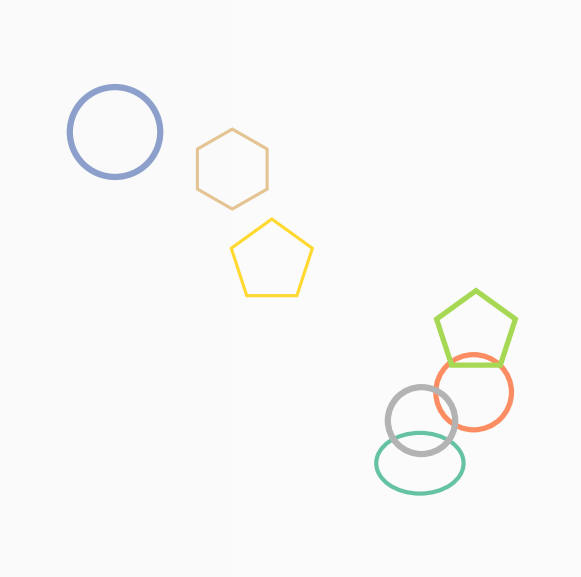[{"shape": "oval", "thickness": 2, "radius": 0.38, "center": [0.722, 0.197]}, {"shape": "circle", "thickness": 2.5, "radius": 0.33, "center": [0.815, 0.32]}, {"shape": "circle", "thickness": 3, "radius": 0.39, "center": [0.198, 0.771]}, {"shape": "pentagon", "thickness": 2.5, "radius": 0.36, "center": [0.819, 0.425]}, {"shape": "pentagon", "thickness": 1.5, "radius": 0.37, "center": [0.468, 0.546]}, {"shape": "hexagon", "thickness": 1.5, "radius": 0.35, "center": [0.4, 0.706]}, {"shape": "circle", "thickness": 3, "radius": 0.29, "center": [0.725, 0.271]}]